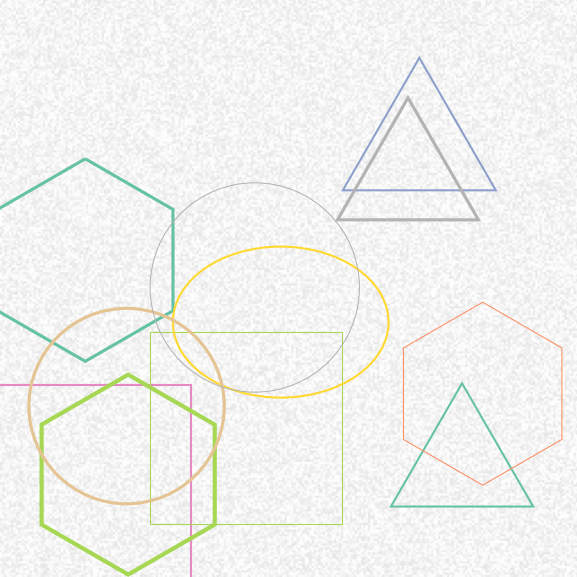[{"shape": "hexagon", "thickness": 1.5, "radius": 0.88, "center": [0.148, 0.549]}, {"shape": "triangle", "thickness": 1, "radius": 0.71, "center": [0.8, 0.193]}, {"shape": "hexagon", "thickness": 0.5, "radius": 0.79, "center": [0.836, 0.317]}, {"shape": "triangle", "thickness": 1, "radius": 0.76, "center": [0.726, 0.746]}, {"shape": "square", "thickness": 1, "radius": 0.95, "center": [0.141, 0.142]}, {"shape": "hexagon", "thickness": 2, "radius": 0.87, "center": [0.222, 0.177]}, {"shape": "square", "thickness": 0.5, "radius": 0.83, "center": [0.426, 0.258]}, {"shape": "oval", "thickness": 1, "radius": 0.93, "center": [0.486, 0.441]}, {"shape": "circle", "thickness": 1.5, "radius": 0.85, "center": [0.219, 0.296]}, {"shape": "triangle", "thickness": 1.5, "radius": 0.7, "center": [0.706, 0.689]}, {"shape": "circle", "thickness": 0.5, "radius": 0.91, "center": [0.441, 0.501]}]